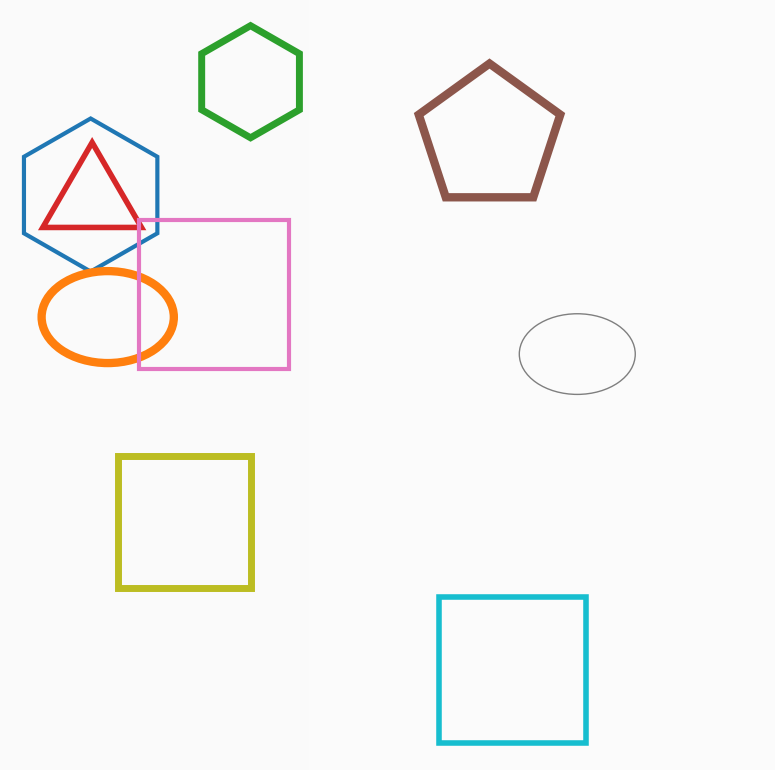[{"shape": "hexagon", "thickness": 1.5, "radius": 0.5, "center": [0.117, 0.747]}, {"shape": "oval", "thickness": 3, "radius": 0.43, "center": [0.139, 0.588]}, {"shape": "hexagon", "thickness": 2.5, "radius": 0.36, "center": [0.323, 0.894]}, {"shape": "triangle", "thickness": 2, "radius": 0.37, "center": [0.119, 0.741]}, {"shape": "pentagon", "thickness": 3, "radius": 0.48, "center": [0.632, 0.821]}, {"shape": "square", "thickness": 1.5, "radius": 0.49, "center": [0.276, 0.618]}, {"shape": "oval", "thickness": 0.5, "radius": 0.37, "center": [0.745, 0.54]}, {"shape": "square", "thickness": 2.5, "radius": 0.43, "center": [0.238, 0.322]}, {"shape": "square", "thickness": 2, "radius": 0.48, "center": [0.661, 0.13]}]